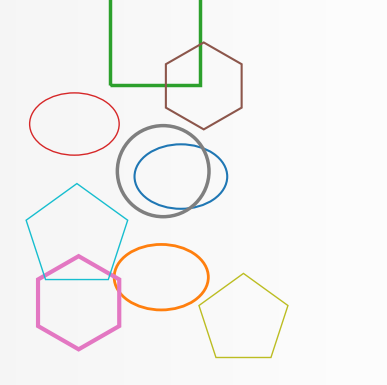[{"shape": "oval", "thickness": 1.5, "radius": 0.6, "center": [0.467, 0.541]}, {"shape": "oval", "thickness": 2, "radius": 0.61, "center": [0.416, 0.28]}, {"shape": "square", "thickness": 2.5, "radius": 0.58, "center": [0.401, 0.895]}, {"shape": "oval", "thickness": 1, "radius": 0.58, "center": [0.192, 0.678]}, {"shape": "hexagon", "thickness": 1.5, "radius": 0.56, "center": [0.526, 0.777]}, {"shape": "hexagon", "thickness": 3, "radius": 0.61, "center": [0.203, 0.214]}, {"shape": "circle", "thickness": 2.5, "radius": 0.59, "center": [0.421, 0.555]}, {"shape": "pentagon", "thickness": 1, "radius": 0.6, "center": [0.628, 0.169]}, {"shape": "pentagon", "thickness": 1, "radius": 0.69, "center": [0.198, 0.385]}]